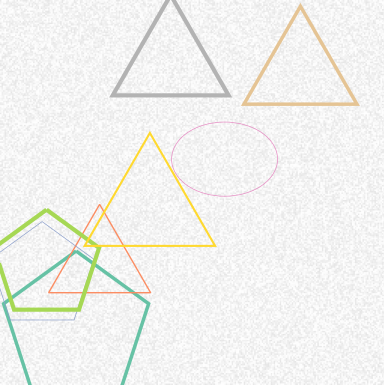[{"shape": "pentagon", "thickness": 2.5, "radius": 0.99, "center": [0.198, 0.15]}, {"shape": "triangle", "thickness": 1, "radius": 0.76, "center": [0.259, 0.316]}, {"shape": "pentagon", "thickness": 0.5, "radius": 0.71, "center": [0.109, 0.283]}, {"shape": "oval", "thickness": 0.5, "radius": 0.69, "center": [0.583, 0.587]}, {"shape": "pentagon", "thickness": 3, "radius": 0.72, "center": [0.121, 0.312]}, {"shape": "triangle", "thickness": 1.5, "radius": 0.98, "center": [0.389, 0.459]}, {"shape": "triangle", "thickness": 2.5, "radius": 0.85, "center": [0.78, 0.814]}, {"shape": "triangle", "thickness": 3, "radius": 0.87, "center": [0.443, 0.839]}]